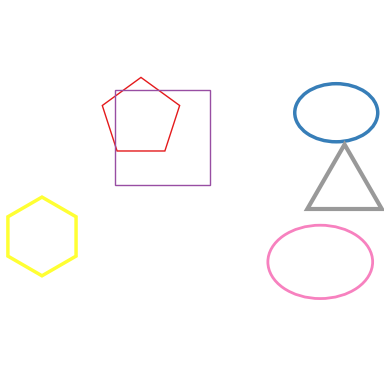[{"shape": "pentagon", "thickness": 1, "radius": 0.53, "center": [0.366, 0.693]}, {"shape": "oval", "thickness": 2.5, "radius": 0.54, "center": [0.873, 0.707]}, {"shape": "square", "thickness": 1, "radius": 0.62, "center": [0.422, 0.643]}, {"shape": "hexagon", "thickness": 2.5, "radius": 0.51, "center": [0.109, 0.386]}, {"shape": "oval", "thickness": 2, "radius": 0.68, "center": [0.832, 0.32]}, {"shape": "triangle", "thickness": 3, "radius": 0.56, "center": [0.895, 0.513]}]